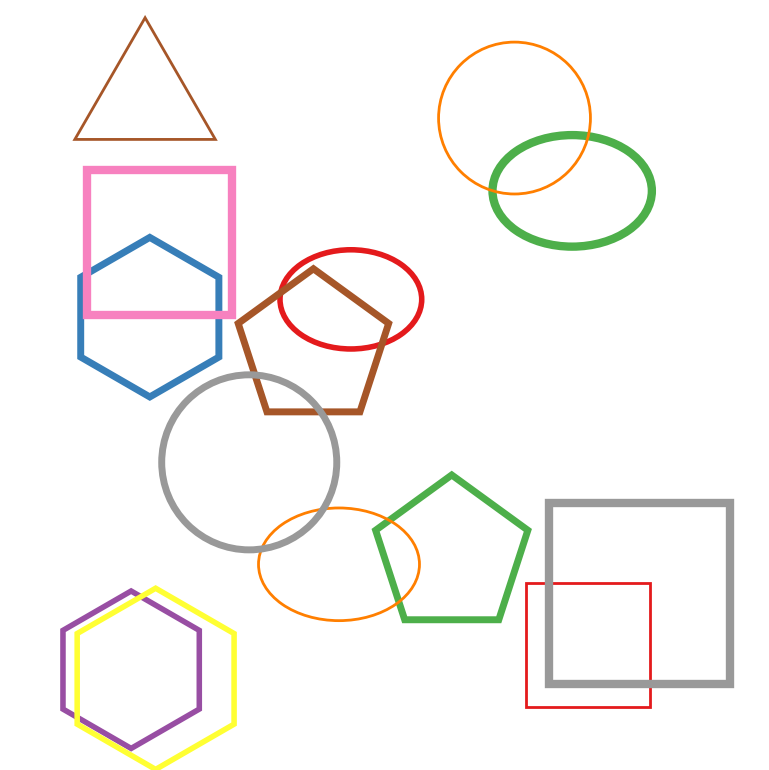[{"shape": "square", "thickness": 1, "radius": 0.4, "center": [0.764, 0.162]}, {"shape": "oval", "thickness": 2, "radius": 0.46, "center": [0.456, 0.611]}, {"shape": "hexagon", "thickness": 2.5, "radius": 0.52, "center": [0.195, 0.588]}, {"shape": "oval", "thickness": 3, "radius": 0.52, "center": [0.743, 0.752]}, {"shape": "pentagon", "thickness": 2.5, "radius": 0.52, "center": [0.587, 0.279]}, {"shape": "hexagon", "thickness": 2, "radius": 0.51, "center": [0.17, 0.13]}, {"shape": "circle", "thickness": 1, "radius": 0.49, "center": [0.668, 0.847]}, {"shape": "oval", "thickness": 1, "radius": 0.52, "center": [0.44, 0.267]}, {"shape": "hexagon", "thickness": 2, "radius": 0.59, "center": [0.202, 0.118]}, {"shape": "pentagon", "thickness": 2.5, "radius": 0.51, "center": [0.407, 0.548]}, {"shape": "triangle", "thickness": 1, "radius": 0.53, "center": [0.188, 0.872]}, {"shape": "square", "thickness": 3, "radius": 0.47, "center": [0.207, 0.685]}, {"shape": "circle", "thickness": 2.5, "radius": 0.57, "center": [0.324, 0.4]}, {"shape": "square", "thickness": 3, "radius": 0.59, "center": [0.831, 0.23]}]